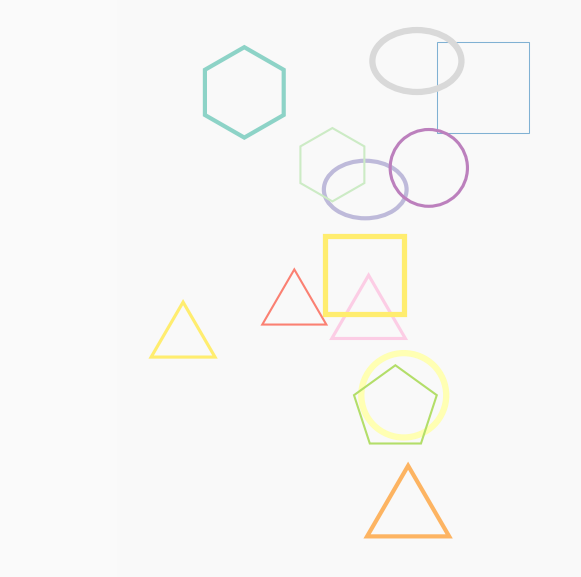[{"shape": "hexagon", "thickness": 2, "radius": 0.39, "center": [0.42, 0.839]}, {"shape": "circle", "thickness": 3, "radius": 0.37, "center": [0.695, 0.315]}, {"shape": "oval", "thickness": 2, "radius": 0.36, "center": [0.628, 0.671]}, {"shape": "triangle", "thickness": 1, "radius": 0.32, "center": [0.506, 0.469]}, {"shape": "square", "thickness": 0.5, "radius": 0.39, "center": [0.831, 0.848]}, {"shape": "triangle", "thickness": 2, "radius": 0.41, "center": [0.702, 0.111]}, {"shape": "pentagon", "thickness": 1, "radius": 0.37, "center": [0.68, 0.292]}, {"shape": "triangle", "thickness": 1.5, "radius": 0.37, "center": [0.634, 0.45]}, {"shape": "oval", "thickness": 3, "radius": 0.38, "center": [0.717, 0.893]}, {"shape": "circle", "thickness": 1.5, "radius": 0.33, "center": [0.738, 0.708]}, {"shape": "hexagon", "thickness": 1, "radius": 0.32, "center": [0.572, 0.714]}, {"shape": "square", "thickness": 2.5, "radius": 0.34, "center": [0.628, 0.523]}, {"shape": "triangle", "thickness": 1.5, "radius": 0.32, "center": [0.315, 0.413]}]